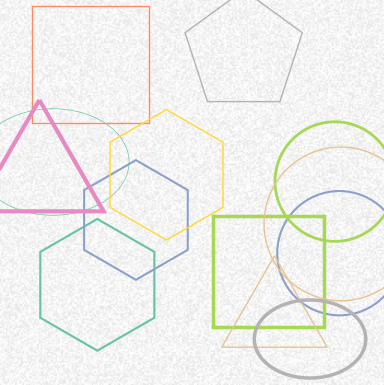[{"shape": "oval", "thickness": 0.5, "radius": 0.99, "center": [0.138, 0.579]}, {"shape": "hexagon", "thickness": 1.5, "radius": 0.86, "center": [0.253, 0.26]}, {"shape": "square", "thickness": 1, "radius": 0.76, "center": [0.235, 0.832]}, {"shape": "circle", "thickness": 1.5, "radius": 0.81, "center": [0.881, 0.342]}, {"shape": "hexagon", "thickness": 1.5, "radius": 0.78, "center": [0.353, 0.429]}, {"shape": "triangle", "thickness": 3, "radius": 0.96, "center": [0.102, 0.548]}, {"shape": "square", "thickness": 2.5, "radius": 0.72, "center": [0.697, 0.295]}, {"shape": "circle", "thickness": 2, "radius": 0.78, "center": [0.87, 0.528]}, {"shape": "hexagon", "thickness": 1, "radius": 0.85, "center": [0.433, 0.546]}, {"shape": "triangle", "thickness": 1, "radius": 0.79, "center": [0.713, 0.177]}, {"shape": "circle", "thickness": 1, "radius": 1.0, "center": [0.885, 0.418]}, {"shape": "oval", "thickness": 2.5, "radius": 0.72, "center": [0.805, 0.119]}, {"shape": "pentagon", "thickness": 1, "radius": 0.8, "center": [0.633, 0.866]}]